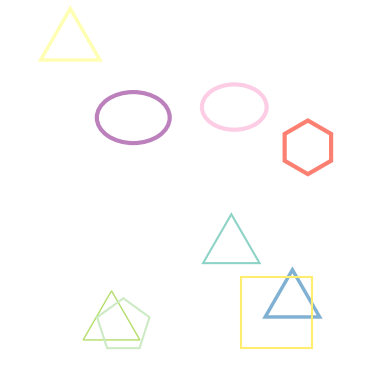[{"shape": "triangle", "thickness": 1.5, "radius": 0.42, "center": [0.601, 0.359]}, {"shape": "triangle", "thickness": 2.5, "radius": 0.44, "center": [0.182, 0.889]}, {"shape": "hexagon", "thickness": 3, "radius": 0.35, "center": [0.8, 0.617]}, {"shape": "triangle", "thickness": 2.5, "radius": 0.41, "center": [0.76, 0.218]}, {"shape": "triangle", "thickness": 1, "radius": 0.43, "center": [0.29, 0.16]}, {"shape": "oval", "thickness": 3, "radius": 0.42, "center": [0.609, 0.722]}, {"shape": "oval", "thickness": 3, "radius": 0.47, "center": [0.346, 0.695]}, {"shape": "pentagon", "thickness": 1.5, "radius": 0.36, "center": [0.32, 0.154]}, {"shape": "square", "thickness": 1.5, "radius": 0.46, "center": [0.718, 0.188]}]